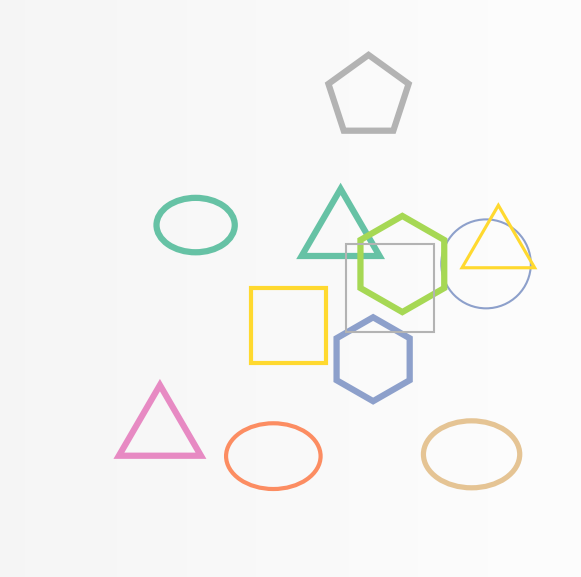[{"shape": "triangle", "thickness": 3, "radius": 0.39, "center": [0.586, 0.595]}, {"shape": "oval", "thickness": 3, "radius": 0.34, "center": [0.337, 0.609]}, {"shape": "oval", "thickness": 2, "radius": 0.41, "center": [0.47, 0.209]}, {"shape": "circle", "thickness": 1, "radius": 0.39, "center": [0.836, 0.542]}, {"shape": "hexagon", "thickness": 3, "radius": 0.36, "center": [0.642, 0.377]}, {"shape": "triangle", "thickness": 3, "radius": 0.41, "center": [0.275, 0.251]}, {"shape": "hexagon", "thickness": 3, "radius": 0.42, "center": [0.692, 0.542]}, {"shape": "square", "thickness": 2, "radius": 0.32, "center": [0.496, 0.436]}, {"shape": "triangle", "thickness": 1.5, "radius": 0.36, "center": [0.857, 0.572]}, {"shape": "oval", "thickness": 2.5, "radius": 0.41, "center": [0.811, 0.212]}, {"shape": "pentagon", "thickness": 3, "radius": 0.36, "center": [0.634, 0.832]}, {"shape": "square", "thickness": 1, "radius": 0.38, "center": [0.67, 0.501]}]